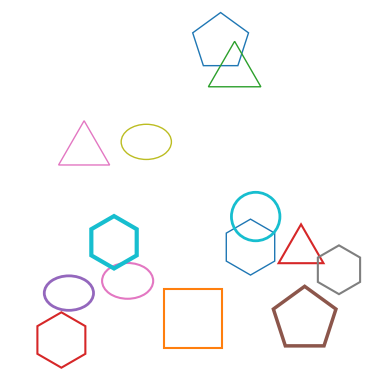[{"shape": "hexagon", "thickness": 1, "radius": 0.36, "center": [0.651, 0.358]}, {"shape": "pentagon", "thickness": 1, "radius": 0.38, "center": [0.573, 0.891]}, {"shape": "square", "thickness": 1.5, "radius": 0.38, "center": [0.502, 0.173]}, {"shape": "triangle", "thickness": 1, "radius": 0.39, "center": [0.609, 0.814]}, {"shape": "hexagon", "thickness": 1.5, "radius": 0.36, "center": [0.159, 0.117]}, {"shape": "triangle", "thickness": 1.5, "radius": 0.34, "center": [0.782, 0.35]}, {"shape": "oval", "thickness": 2, "radius": 0.32, "center": [0.179, 0.239]}, {"shape": "pentagon", "thickness": 2.5, "radius": 0.43, "center": [0.791, 0.171]}, {"shape": "oval", "thickness": 1.5, "radius": 0.33, "center": [0.332, 0.27]}, {"shape": "triangle", "thickness": 1, "radius": 0.38, "center": [0.218, 0.61]}, {"shape": "hexagon", "thickness": 1.5, "radius": 0.32, "center": [0.88, 0.299]}, {"shape": "oval", "thickness": 1, "radius": 0.33, "center": [0.38, 0.632]}, {"shape": "circle", "thickness": 2, "radius": 0.31, "center": [0.664, 0.438]}, {"shape": "hexagon", "thickness": 3, "radius": 0.34, "center": [0.296, 0.371]}]